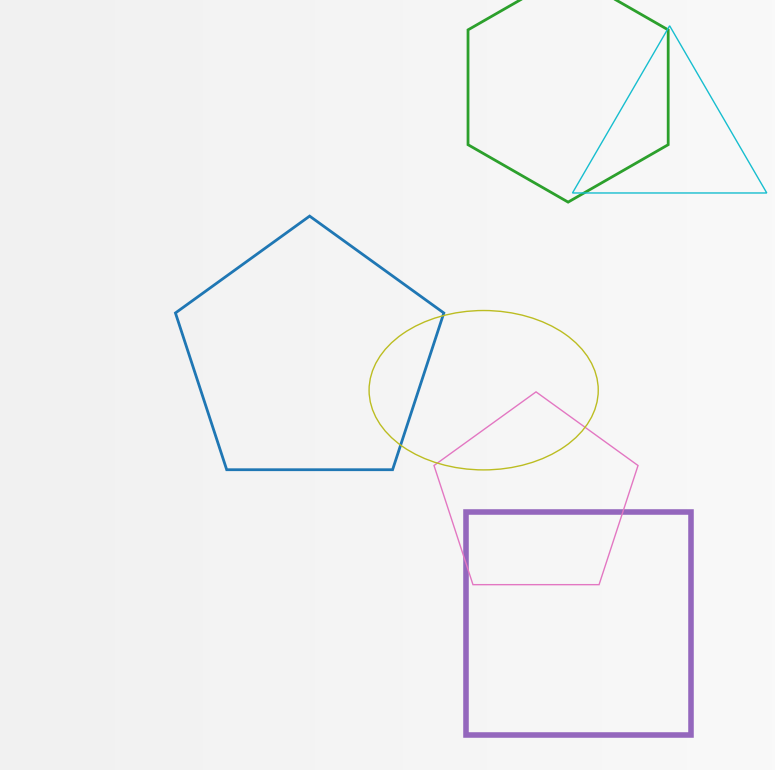[{"shape": "pentagon", "thickness": 1, "radius": 0.91, "center": [0.4, 0.537]}, {"shape": "hexagon", "thickness": 1, "radius": 0.75, "center": [0.733, 0.887]}, {"shape": "square", "thickness": 2, "radius": 0.73, "center": [0.746, 0.19]}, {"shape": "pentagon", "thickness": 0.5, "radius": 0.69, "center": [0.692, 0.353]}, {"shape": "oval", "thickness": 0.5, "radius": 0.74, "center": [0.624, 0.493]}, {"shape": "triangle", "thickness": 0.5, "radius": 0.72, "center": [0.864, 0.822]}]